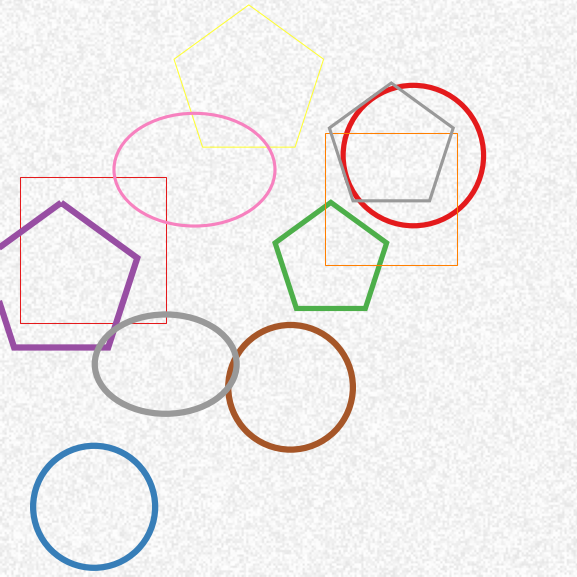[{"shape": "square", "thickness": 0.5, "radius": 0.63, "center": [0.161, 0.566]}, {"shape": "circle", "thickness": 2.5, "radius": 0.61, "center": [0.716, 0.73]}, {"shape": "circle", "thickness": 3, "radius": 0.53, "center": [0.163, 0.122]}, {"shape": "pentagon", "thickness": 2.5, "radius": 0.51, "center": [0.573, 0.547]}, {"shape": "pentagon", "thickness": 3, "radius": 0.69, "center": [0.106, 0.51]}, {"shape": "square", "thickness": 0.5, "radius": 0.57, "center": [0.677, 0.654]}, {"shape": "pentagon", "thickness": 0.5, "radius": 0.68, "center": [0.431, 0.855]}, {"shape": "circle", "thickness": 3, "radius": 0.54, "center": [0.503, 0.328]}, {"shape": "oval", "thickness": 1.5, "radius": 0.7, "center": [0.337, 0.705]}, {"shape": "pentagon", "thickness": 1.5, "radius": 0.56, "center": [0.678, 0.743]}, {"shape": "oval", "thickness": 3, "radius": 0.61, "center": [0.287, 0.369]}]